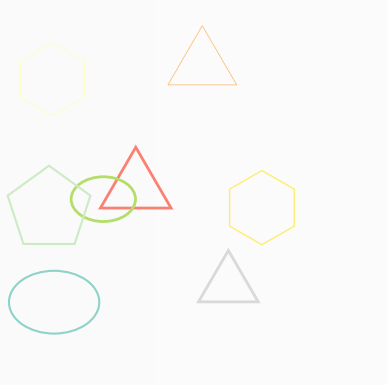[{"shape": "oval", "thickness": 1.5, "radius": 0.58, "center": [0.14, 0.215]}, {"shape": "hexagon", "thickness": 0.5, "radius": 0.48, "center": [0.135, 0.794]}, {"shape": "triangle", "thickness": 2, "radius": 0.53, "center": [0.35, 0.512]}, {"shape": "triangle", "thickness": 0.5, "radius": 0.51, "center": [0.522, 0.831]}, {"shape": "oval", "thickness": 2, "radius": 0.42, "center": [0.267, 0.483]}, {"shape": "triangle", "thickness": 2, "radius": 0.44, "center": [0.589, 0.26]}, {"shape": "pentagon", "thickness": 1.5, "radius": 0.56, "center": [0.127, 0.457]}, {"shape": "hexagon", "thickness": 1, "radius": 0.48, "center": [0.676, 0.461]}]